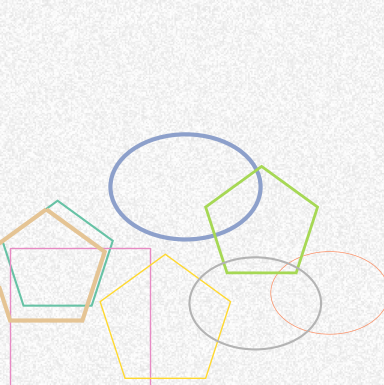[{"shape": "pentagon", "thickness": 1.5, "radius": 0.75, "center": [0.15, 0.328]}, {"shape": "oval", "thickness": 0.5, "radius": 0.77, "center": [0.857, 0.239]}, {"shape": "oval", "thickness": 3, "radius": 0.98, "center": [0.482, 0.515]}, {"shape": "square", "thickness": 1, "radius": 0.91, "center": [0.208, 0.174]}, {"shape": "pentagon", "thickness": 2, "radius": 0.76, "center": [0.68, 0.415]}, {"shape": "pentagon", "thickness": 1, "radius": 0.89, "center": [0.429, 0.161]}, {"shape": "pentagon", "thickness": 3, "radius": 0.8, "center": [0.12, 0.297]}, {"shape": "oval", "thickness": 1.5, "radius": 0.85, "center": [0.663, 0.212]}]